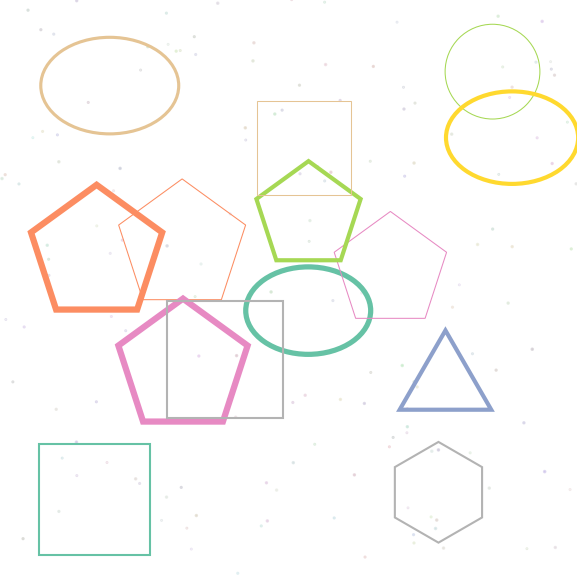[{"shape": "oval", "thickness": 2.5, "radius": 0.54, "center": [0.534, 0.461]}, {"shape": "square", "thickness": 1, "radius": 0.48, "center": [0.164, 0.134]}, {"shape": "pentagon", "thickness": 0.5, "radius": 0.58, "center": [0.315, 0.574]}, {"shape": "pentagon", "thickness": 3, "radius": 0.6, "center": [0.167, 0.56]}, {"shape": "triangle", "thickness": 2, "radius": 0.46, "center": [0.771, 0.335]}, {"shape": "pentagon", "thickness": 3, "radius": 0.59, "center": [0.317, 0.364]}, {"shape": "pentagon", "thickness": 0.5, "radius": 0.51, "center": [0.676, 0.531]}, {"shape": "circle", "thickness": 0.5, "radius": 0.41, "center": [0.853, 0.875]}, {"shape": "pentagon", "thickness": 2, "radius": 0.47, "center": [0.534, 0.625]}, {"shape": "oval", "thickness": 2, "radius": 0.57, "center": [0.887, 0.761]}, {"shape": "square", "thickness": 0.5, "radius": 0.41, "center": [0.527, 0.742]}, {"shape": "oval", "thickness": 1.5, "radius": 0.6, "center": [0.19, 0.851]}, {"shape": "square", "thickness": 1, "radius": 0.51, "center": [0.39, 0.376]}, {"shape": "hexagon", "thickness": 1, "radius": 0.44, "center": [0.759, 0.147]}]